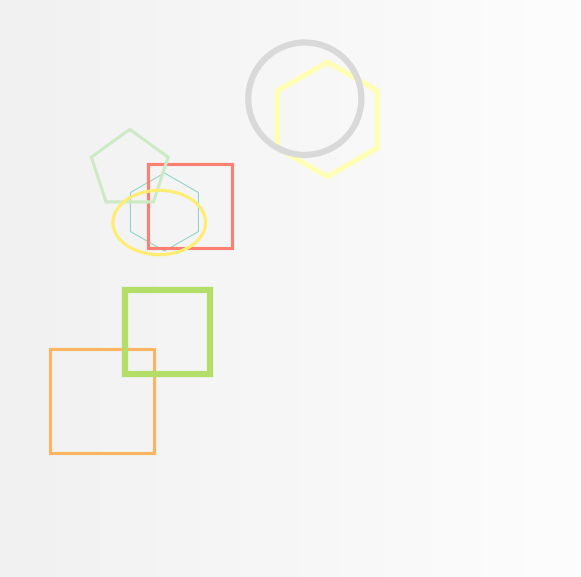[{"shape": "hexagon", "thickness": 0.5, "radius": 0.34, "center": [0.283, 0.632]}, {"shape": "hexagon", "thickness": 2.5, "radius": 0.5, "center": [0.563, 0.792]}, {"shape": "square", "thickness": 1.5, "radius": 0.36, "center": [0.326, 0.642]}, {"shape": "square", "thickness": 1.5, "radius": 0.45, "center": [0.175, 0.305]}, {"shape": "square", "thickness": 3, "radius": 0.37, "center": [0.289, 0.424]}, {"shape": "circle", "thickness": 3, "radius": 0.49, "center": [0.524, 0.828]}, {"shape": "pentagon", "thickness": 1.5, "radius": 0.35, "center": [0.223, 0.706]}, {"shape": "oval", "thickness": 1.5, "radius": 0.4, "center": [0.274, 0.614]}]